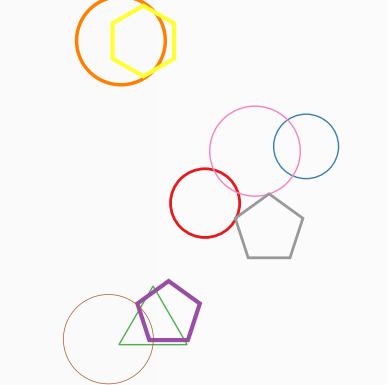[{"shape": "circle", "thickness": 2, "radius": 0.45, "center": [0.529, 0.472]}, {"shape": "circle", "thickness": 1, "radius": 0.42, "center": [0.79, 0.62]}, {"shape": "triangle", "thickness": 1, "radius": 0.51, "center": [0.395, 0.156]}, {"shape": "pentagon", "thickness": 3, "radius": 0.42, "center": [0.435, 0.185]}, {"shape": "circle", "thickness": 2.5, "radius": 0.57, "center": [0.312, 0.894]}, {"shape": "hexagon", "thickness": 3, "radius": 0.46, "center": [0.37, 0.894]}, {"shape": "circle", "thickness": 0.5, "radius": 0.58, "center": [0.28, 0.119]}, {"shape": "circle", "thickness": 1, "radius": 0.58, "center": [0.658, 0.607]}, {"shape": "pentagon", "thickness": 2, "radius": 0.46, "center": [0.694, 0.405]}]